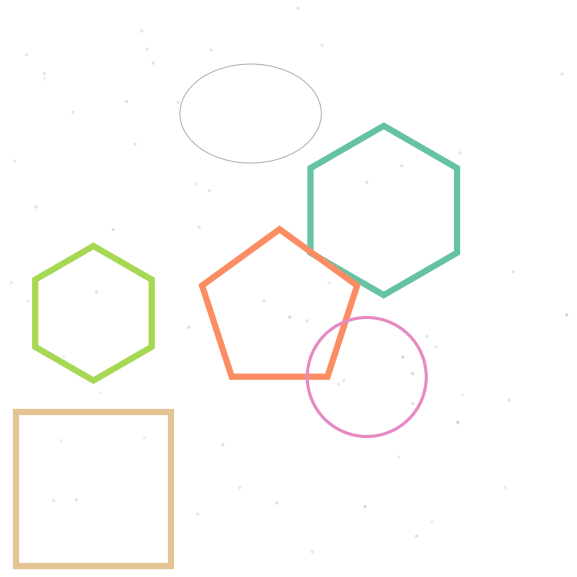[{"shape": "hexagon", "thickness": 3, "radius": 0.73, "center": [0.665, 0.635]}, {"shape": "pentagon", "thickness": 3, "radius": 0.71, "center": [0.484, 0.461]}, {"shape": "circle", "thickness": 1.5, "radius": 0.52, "center": [0.635, 0.346]}, {"shape": "hexagon", "thickness": 3, "radius": 0.58, "center": [0.162, 0.457]}, {"shape": "square", "thickness": 3, "radius": 0.67, "center": [0.162, 0.152]}, {"shape": "oval", "thickness": 0.5, "radius": 0.61, "center": [0.434, 0.803]}]